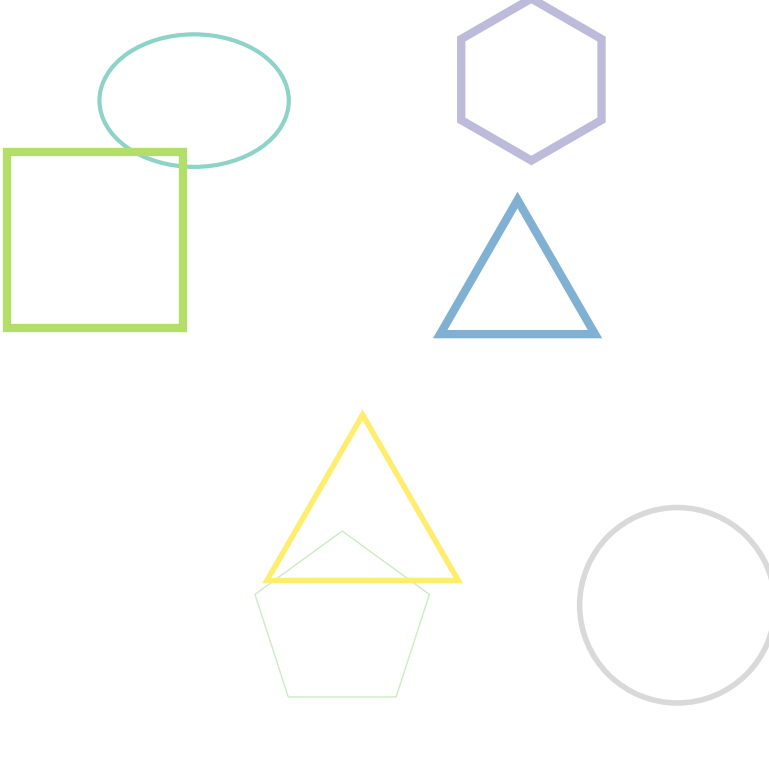[{"shape": "oval", "thickness": 1.5, "radius": 0.61, "center": [0.252, 0.869]}, {"shape": "hexagon", "thickness": 3, "radius": 0.53, "center": [0.69, 0.897]}, {"shape": "triangle", "thickness": 3, "radius": 0.58, "center": [0.672, 0.624]}, {"shape": "square", "thickness": 3, "radius": 0.57, "center": [0.123, 0.688]}, {"shape": "circle", "thickness": 2, "radius": 0.63, "center": [0.88, 0.214]}, {"shape": "pentagon", "thickness": 0.5, "radius": 0.6, "center": [0.444, 0.191]}, {"shape": "triangle", "thickness": 2, "radius": 0.72, "center": [0.471, 0.318]}]